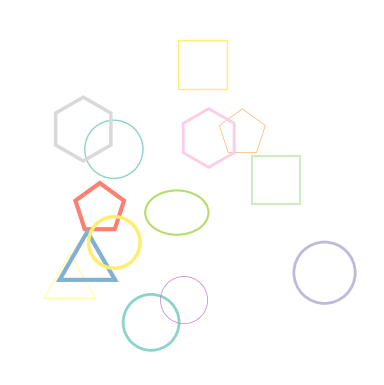[{"shape": "circle", "thickness": 1, "radius": 0.38, "center": [0.296, 0.612]}, {"shape": "circle", "thickness": 2, "radius": 0.36, "center": [0.392, 0.163]}, {"shape": "triangle", "thickness": 1, "radius": 0.39, "center": [0.181, 0.264]}, {"shape": "circle", "thickness": 2, "radius": 0.4, "center": [0.843, 0.292]}, {"shape": "pentagon", "thickness": 3, "radius": 0.33, "center": [0.259, 0.458]}, {"shape": "triangle", "thickness": 3, "radius": 0.42, "center": [0.227, 0.315]}, {"shape": "pentagon", "thickness": 0.5, "radius": 0.31, "center": [0.629, 0.655]}, {"shape": "oval", "thickness": 1.5, "radius": 0.41, "center": [0.459, 0.448]}, {"shape": "hexagon", "thickness": 2, "radius": 0.38, "center": [0.542, 0.642]}, {"shape": "hexagon", "thickness": 2.5, "radius": 0.41, "center": [0.216, 0.665]}, {"shape": "circle", "thickness": 0.5, "radius": 0.31, "center": [0.478, 0.221]}, {"shape": "square", "thickness": 1.5, "radius": 0.31, "center": [0.717, 0.533]}, {"shape": "circle", "thickness": 2.5, "radius": 0.33, "center": [0.297, 0.37]}, {"shape": "square", "thickness": 1, "radius": 0.32, "center": [0.525, 0.833]}]